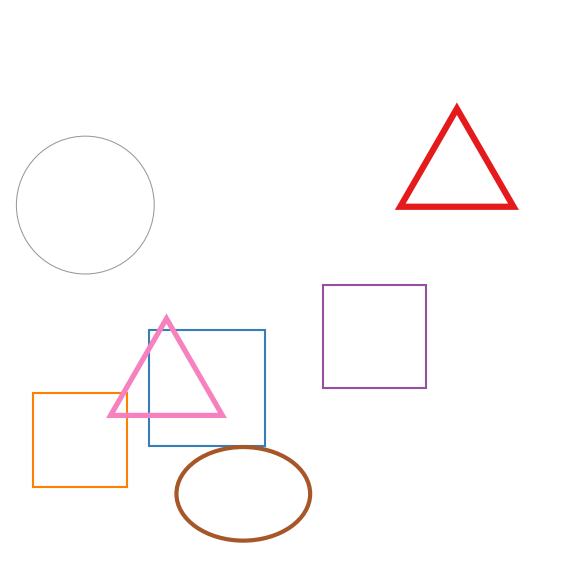[{"shape": "triangle", "thickness": 3, "radius": 0.57, "center": [0.791, 0.698]}, {"shape": "square", "thickness": 1, "radius": 0.5, "center": [0.358, 0.327]}, {"shape": "square", "thickness": 1, "radius": 0.45, "center": [0.648, 0.416]}, {"shape": "square", "thickness": 1, "radius": 0.41, "center": [0.138, 0.238]}, {"shape": "oval", "thickness": 2, "radius": 0.58, "center": [0.421, 0.144]}, {"shape": "triangle", "thickness": 2.5, "radius": 0.56, "center": [0.288, 0.336]}, {"shape": "circle", "thickness": 0.5, "radius": 0.6, "center": [0.148, 0.644]}]